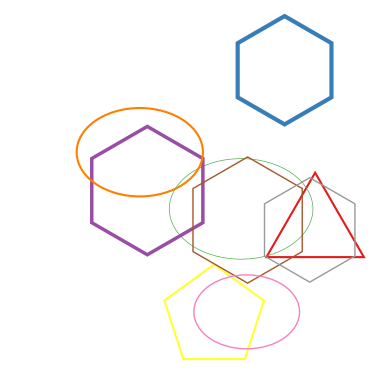[{"shape": "triangle", "thickness": 1.5, "radius": 0.73, "center": [0.819, 0.405]}, {"shape": "hexagon", "thickness": 3, "radius": 0.7, "center": [0.739, 0.818]}, {"shape": "oval", "thickness": 0.5, "radius": 0.93, "center": [0.626, 0.457]}, {"shape": "hexagon", "thickness": 2.5, "radius": 0.83, "center": [0.383, 0.505]}, {"shape": "oval", "thickness": 1.5, "radius": 0.82, "center": [0.363, 0.605]}, {"shape": "pentagon", "thickness": 1.5, "radius": 0.68, "center": [0.556, 0.177]}, {"shape": "hexagon", "thickness": 1, "radius": 0.82, "center": [0.643, 0.428]}, {"shape": "oval", "thickness": 1, "radius": 0.69, "center": [0.641, 0.19]}, {"shape": "hexagon", "thickness": 1, "radius": 0.68, "center": [0.804, 0.403]}]